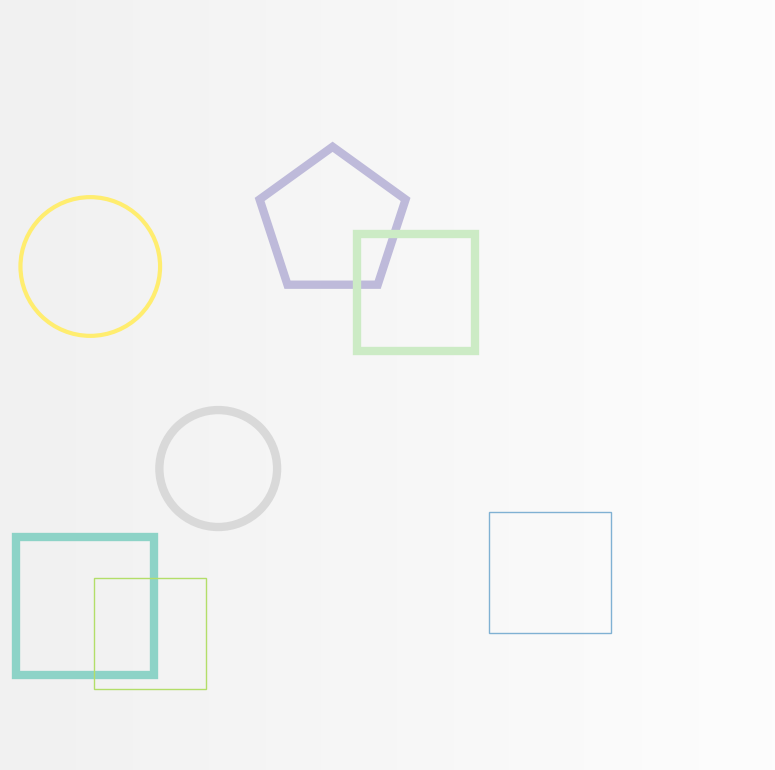[{"shape": "square", "thickness": 3, "radius": 0.45, "center": [0.11, 0.213]}, {"shape": "pentagon", "thickness": 3, "radius": 0.5, "center": [0.429, 0.71]}, {"shape": "square", "thickness": 0.5, "radius": 0.39, "center": [0.709, 0.256]}, {"shape": "square", "thickness": 0.5, "radius": 0.36, "center": [0.193, 0.177]}, {"shape": "circle", "thickness": 3, "radius": 0.38, "center": [0.282, 0.392]}, {"shape": "square", "thickness": 3, "radius": 0.38, "center": [0.537, 0.62]}, {"shape": "circle", "thickness": 1.5, "radius": 0.45, "center": [0.116, 0.654]}]